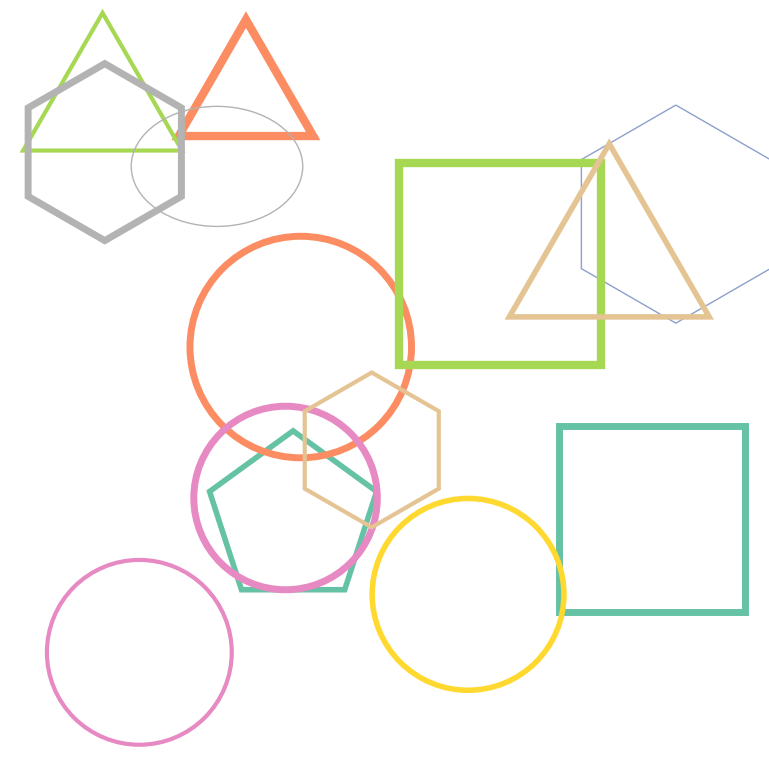[{"shape": "square", "thickness": 2.5, "radius": 0.6, "center": [0.847, 0.326]}, {"shape": "pentagon", "thickness": 2, "radius": 0.57, "center": [0.381, 0.326]}, {"shape": "circle", "thickness": 2.5, "radius": 0.72, "center": [0.391, 0.549]}, {"shape": "triangle", "thickness": 3, "radius": 0.5, "center": [0.319, 0.874]}, {"shape": "hexagon", "thickness": 0.5, "radius": 0.71, "center": [0.878, 0.722]}, {"shape": "circle", "thickness": 2.5, "radius": 0.6, "center": [0.371, 0.353]}, {"shape": "circle", "thickness": 1.5, "radius": 0.6, "center": [0.181, 0.153]}, {"shape": "triangle", "thickness": 1.5, "radius": 0.6, "center": [0.133, 0.864]}, {"shape": "square", "thickness": 3, "radius": 0.66, "center": [0.65, 0.657]}, {"shape": "circle", "thickness": 2, "radius": 0.62, "center": [0.608, 0.228]}, {"shape": "hexagon", "thickness": 1.5, "radius": 0.5, "center": [0.483, 0.416]}, {"shape": "triangle", "thickness": 2, "radius": 0.75, "center": [0.791, 0.663]}, {"shape": "oval", "thickness": 0.5, "radius": 0.56, "center": [0.282, 0.784]}, {"shape": "hexagon", "thickness": 2.5, "radius": 0.57, "center": [0.136, 0.802]}]